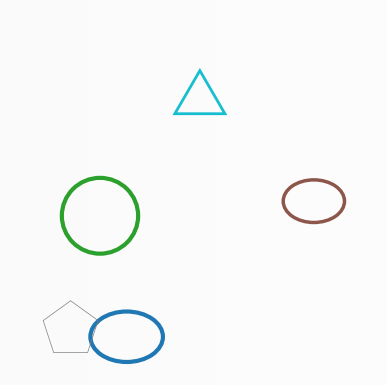[{"shape": "oval", "thickness": 3, "radius": 0.47, "center": [0.327, 0.125]}, {"shape": "circle", "thickness": 3, "radius": 0.49, "center": [0.258, 0.44]}, {"shape": "oval", "thickness": 2.5, "radius": 0.4, "center": [0.81, 0.477]}, {"shape": "pentagon", "thickness": 0.5, "radius": 0.37, "center": [0.182, 0.144]}, {"shape": "triangle", "thickness": 2, "radius": 0.37, "center": [0.516, 0.742]}]